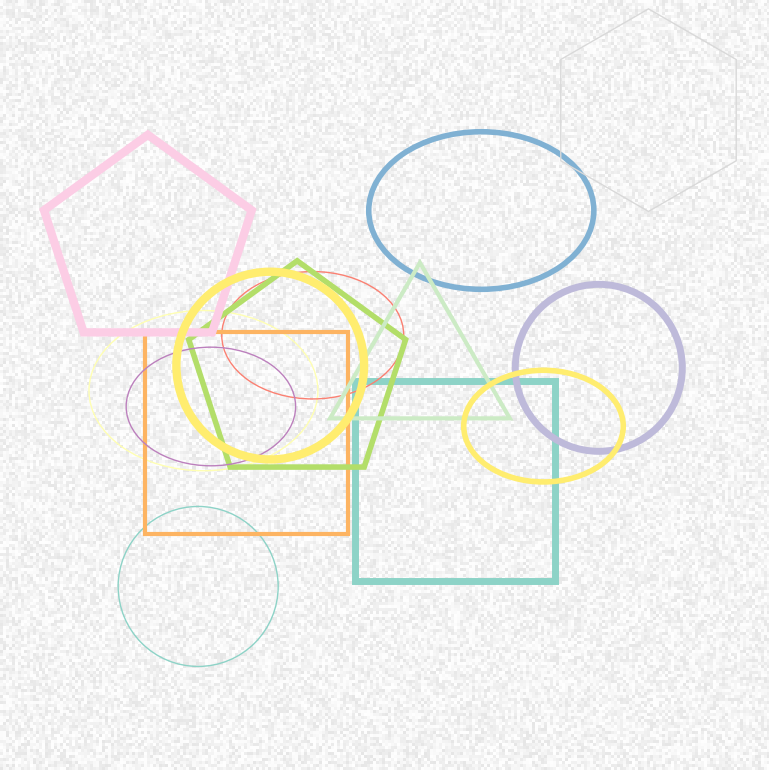[{"shape": "circle", "thickness": 0.5, "radius": 0.52, "center": [0.257, 0.238]}, {"shape": "square", "thickness": 2.5, "radius": 0.65, "center": [0.591, 0.375]}, {"shape": "oval", "thickness": 0.5, "radius": 0.74, "center": [0.264, 0.493]}, {"shape": "circle", "thickness": 2.5, "radius": 0.54, "center": [0.778, 0.522]}, {"shape": "oval", "thickness": 0.5, "radius": 0.59, "center": [0.406, 0.565]}, {"shape": "oval", "thickness": 2, "radius": 0.73, "center": [0.625, 0.727]}, {"shape": "square", "thickness": 1.5, "radius": 0.66, "center": [0.32, 0.437]}, {"shape": "pentagon", "thickness": 2, "radius": 0.74, "center": [0.386, 0.513]}, {"shape": "pentagon", "thickness": 3, "radius": 0.71, "center": [0.192, 0.683]}, {"shape": "hexagon", "thickness": 0.5, "radius": 0.66, "center": [0.842, 0.857]}, {"shape": "oval", "thickness": 0.5, "radius": 0.55, "center": [0.274, 0.472]}, {"shape": "triangle", "thickness": 1.5, "radius": 0.67, "center": [0.545, 0.524]}, {"shape": "oval", "thickness": 2, "radius": 0.52, "center": [0.706, 0.447]}, {"shape": "circle", "thickness": 3, "radius": 0.61, "center": [0.351, 0.525]}]